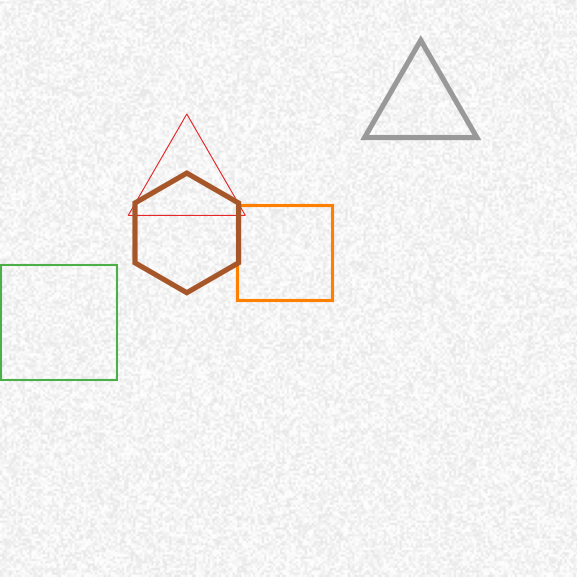[{"shape": "triangle", "thickness": 0.5, "radius": 0.59, "center": [0.323, 0.685]}, {"shape": "square", "thickness": 1, "radius": 0.5, "center": [0.102, 0.441]}, {"shape": "square", "thickness": 1.5, "radius": 0.41, "center": [0.492, 0.562]}, {"shape": "hexagon", "thickness": 2.5, "radius": 0.52, "center": [0.323, 0.596]}, {"shape": "triangle", "thickness": 2.5, "radius": 0.56, "center": [0.729, 0.817]}]